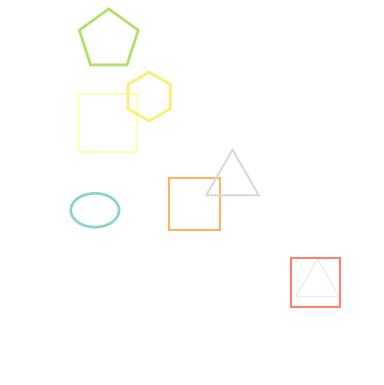[{"shape": "oval", "thickness": 2, "radius": 0.31, "center": [0.247, 0.454]}, {"shape": "square", "thickness": 1.5, "radius": 0.38, "center": [0.281, 0.681]}, {"shape": "square", "thickness": 1.5, "radius": 0.32, "center": [0.819, 0.266]}, {"shape": "square", "thickness": 1.5, "radius": 0.33, "center": [0.505, 0.47]}, {"shape": "pentagon", "thickness": 2, "radius": 0.4, "center": [0.283, 0.897]}, {"shape": "triangle", "thickness": 1.5, "radius": 0.39, "center": [0.604, 0.532]}, {"shape": "triangle", "thickness": 0.5, "radius": 0.32, "center": [0.825, 0.263]}, {"shape": "hexagon", "thickness": 2, "radius": 0.32, "center": [0.387, 0.749]}]